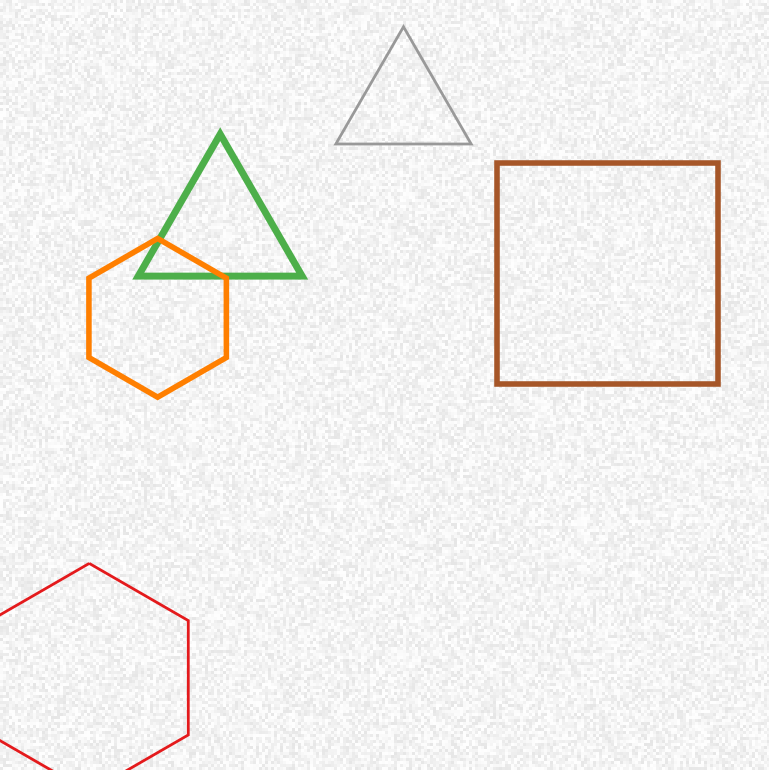[{"shape": "hexagon", "thickness": 1, "radius": 0.74, "center": [0.116, 0.12]}, {"shape": "triangle", "thickness": 2.5, "radius": 0.61, "center": [0.286, 0.703]}, {"shape": "hexagon", "thickness": 2, "radius": 0.52, "center": [0.205, 0.587]}, {"shape": "square", "thickness": 2, "radius": 0.72, "center": [0.789, 0.645]}, {"shape": "triangle", "thickness": 1, "radius": 0.51, "center": [0.524, 0.864]}]